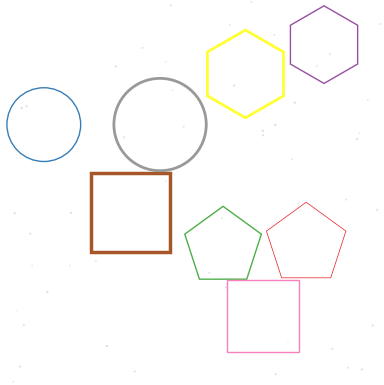[{"shape": "pentagon", "thickness": 0.5, "radius": 0.54, "center": [0.795, 0.366]}, {"shape": "circle", "thickness": 1, "radius": 0.48, "center": [0.114, 0.676]}, {"shape": "pentagon", "thickness": 1, "radius": 0.52, "center": [0.579, 0.359]}, {"shape": "hexagon", "thickness": 1, "radius": 0.5, "center": [0.842, 0.884]}, {"shape": "hexagon", "thickness": 2, "radius": 0.57, "center": [0.637, 0.808]}, {"shape": "square", "thickness": 2.5, "radius": 0.51, "center": [0.34, 0.448]}, {"shape": "square", "thickness": 1, "radius": 0.47, "center": [0.683, 0.178]}, {"shape": "circle", "thickness": 2, "radius": 0.6, "center": [0.416, 0.677]}]